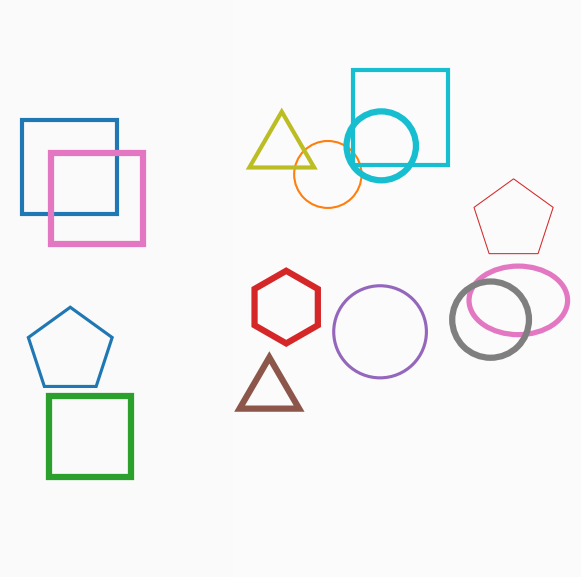[{"shape": "square", "thickness": 2, "radius": 0.41, "center": [0.119, 0.71]}, {"shape": "pentagon", "thickness": 1.5, "radius": 0.38, "center": [0.121, 0.391]}, {"shape": "circle", "thickness": 1, "radius": 0.29, "center": [0.564, 0.697]}, {"shape": "square", "thickness": 3, "radius": 0.35, "center": [0.155, 0.244]}, {"shape": "pentagon", "thickness": 0.5, "radius": 0.36, "center": [0.884, 0.618]}, {"shape": "hexagon", "thickness": 3, "radius": 0.31, "center": [0.492, 0.467]}, {"shape": "circle", "thickness": 1.5, "radius": 0.4, "center": [0.654, 0.425]}, {"shape": "triangle", "thickness": 3, "radius": 0.3, "center": [0.463, 0.321]}, {"shape": "oval", "thickness": 2.5, "radius": 0.42, "center": [0.892, 0.479]}, {"shape": "square", "thickness": 3, "radius": 0.39, "center": [0.167, 0.655]}, {"shape": "circle", "thickness": 3, "radius": 0.33, "center": [0.844, 0.446]}, {"shape": "triangle", "thickness": 2, "radius": 0.32, "center": [0.485, 0.741]}, {"shape": "circle", "thickness": 3, "radius": 0.3, "center": [0.656, 0.747]}, {"shape": "square", "thickness": 2, "radius": 0.41, "center": [0.689, 0.795]}]